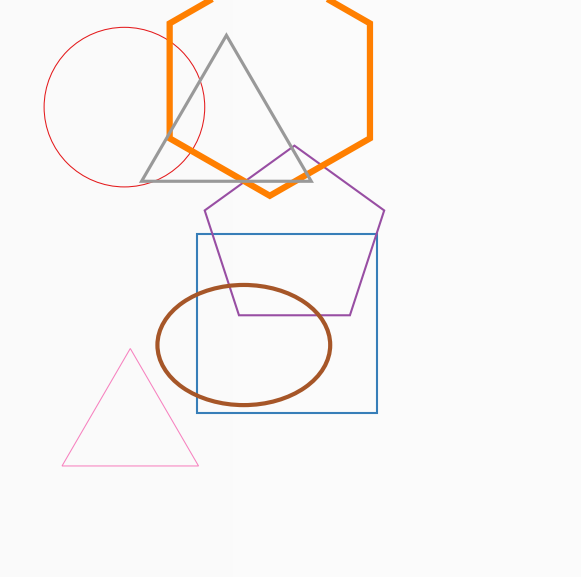[{"shape": "circle", "thickness": 0.5, "radius": 0.69, "center": [0.214, 0.814]}, {"shape": "square", "thickness": 1, "radius": 0.78, "center": [0.494, 0.439]}, {"shape": "pentagon", "thickness": 1, "radius": 0.81, "center": [0.507, 0.585]}, {"shape": "hexagon", "thickness": 3, "radius": 0.99, "center": [0.464, 0.859]}, {"shape": "oval", "thickness": 2, "radius": 0.74, "center": [0.419, 0.402]}, {"shape": "triangle", "thickness": 0.5, "radius": 0.68, "center": [0.224, 0.26]}, {"shape": "triangle", "thickness": 1.5, "radius": 0.84, "center": [0.39, 0.77]}]